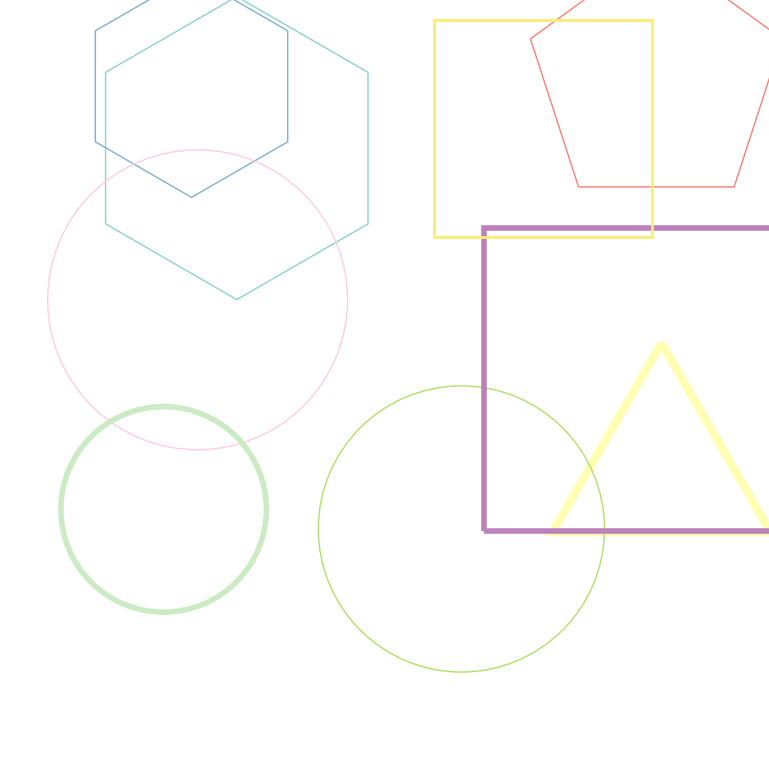[{"shape": "hexagon", "thickness": 0.5, "radius": 0.98, "center": [0.308, 0.808]}, {"shape": "triangle", "thickness": 3, "radius": 0.82, "center": [0.859, 0.391]}, {"shape": "pentagon", "thickness": 0.5, "radius": 0.86, "center": [0.852, 0.896]}, {"shape": "hexagon", "thickness": 0.5, "radius": 0.72, "center": [0.249, 0.888]}, {"shape": "circle", "thickness": 0.5, "radius": 0.93, "center": [0.599, 0.313]}, {"shape": "circle", "thickness": 0.5, "radius": 0.97, "center": [0.257, 0.611]}, {"shape": "square", "thickness": 2, "radius": 0.98, "center": [0.826, 0.507]}, {"shape": "circle", "thickness": 2, "radius": 0.67, "center": [0.213, 0.338]}, {"shape": "square", "thickness": 1, "radius": 0.71, "center": [0.705, 0.833]}]